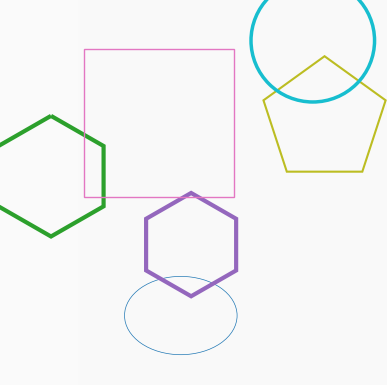[{"shape": "oval", "thickness": 0.5, "radius": 0.73, "center": [0.467, 0.18]}, {"shape": "hexagon", "thickness": 3, "radius": 0.78, "center": [0.132, 0.542]}, {"shape": "hexagon", "thickness": 3, "radius": 0.67, "center": [0.493, 0.365]}, {"shape": "square", "thickness": 1, "radius": 0.97, "center": [0.41, 0.68]}, {"shape": "pentagon", "thickness": 1.5, "radius": 0.83, "center": [0.838, 0.688]}, {"shape": "circle", "thickness": 2.5, "radius": 0.8, "center": [0.807, 0.895]}]